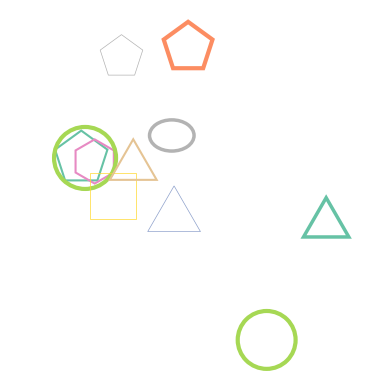[{"shape": "triangle", "thickness": 2.5, "radius": 0.34, "center": [0.847, 0.418]}, {"shape": "pentagon", "thickness": 1.5, "radius": 0.36, "center": [0.211, 0.589]}, {"shape": "pentagon", "thickness": 3, "radius": 0.33, "center": [0.489, 0.877]}, {"shape": "triangle", "thickness": 0.5, "radius": 0.4, "center": [0.452, 0.438]}, {"shape": "hexagon", "thickness": 1.5, "radius": 0.29, "center": [0.246, 0.581]}, {"shape": "circle", "thickness": 3, "radius": 0.4, "center": [0.221, 0.59]}, {"shape": "circle", "thickness": 3, "radius": 0.38, "center": [0.693, 0.117]}, {"shape": "square", "thickness": 0.5, "radius": 0.3, "center": [0.294, 0.49]}, {"shape": "triangle", "thickness": 1.5, "radius": 0.35, "center": [0.346, 0.568]}, {"shape": "pentagon", "thickness": 0.5, "radius": 0.29, "center": [0.316, 0.852]}, {"shape": "oval", "thickness": 2.5, "radius": 0.29, "center": [0.446, 0.648]}]